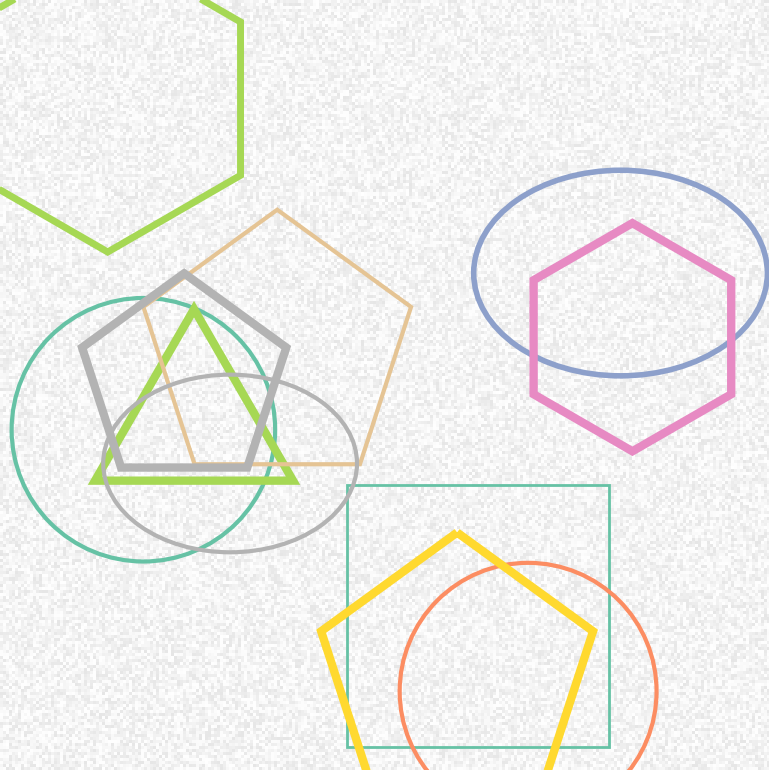[{"shape": "circle", "thickness": 1.5, "radius": 0.86, "center": [0.186, 0.442]}, {"shape": "square", "thickness": 1, "radius": 0.85, "center": [0.62, 0.201]}, {"shape": "circle", "thickness": 1.5, "radius": 0.83, "center": [0.686, 0.102]}, {"shape": "oval", "thickness": 2, "radius": 0.95, "center": [0.806, 0.645]}, {"shape": "hexagon", "thickness": 3, "radius": 0.74, "center": [0.821, 0.562]}, {"shape": "triangle", "thickness": 3, "radius": 0.74, "center": [0.252, 0.45]}, {"shape": "hexagon", "thickness": 2.5, "radius": 1.0, "center": [0.14, 0.872]}, {"shape": "pentagon", "thickness": 3, "radius": 0.93, "center": [0.594, 0.123]}, {"shape": "pentagon", "thickness": 1.5, "radius": 0.91, "center": [0.36, 0.545]}, {"shape": "pentagon", "thickness": 3, "radius": 0.7, "center": [0.239, 0.506]}, {"shape": "oval", "thickness": 1.5, "radius": 0.82, "center": [0.299, 0.398]}]